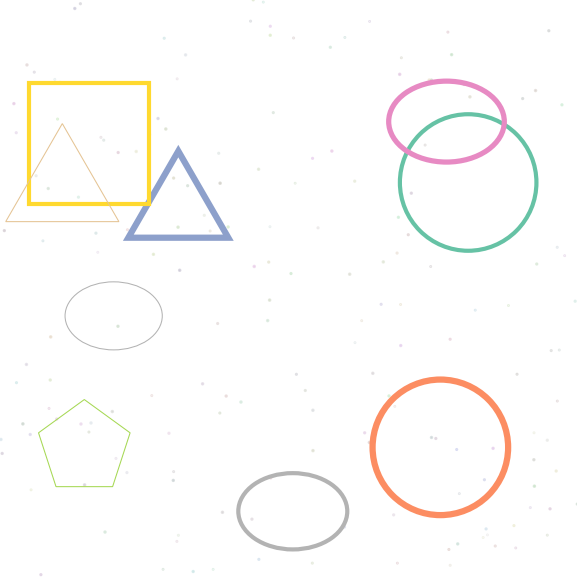[{"shape": "circle", "thickness": 2, "radius": 0.59, "center": [0.811, 0.683]}, {"shape": "circle", "thickness": 3, "radius": 0.59, "center": [0.763, 0.225]}, {"shape": "triangle", "thickness": 3, "radius": 0.5, "center": [0.309, 0.637]}, {"shape": "oval", "thickness": 2.5, "radius": 0.5, "center": [0.773, 0.789]}, {"shape": "pentagon", "thickness": 0.5, "radius": 0.42, "center": [0.146, 0.224]}, {"shape": "square", "thickness": 2, "radius": 0.52, "center": [0.154, 0.751]}, {"shape": "triangle", "thickness": 0.5, "radius": 0.57, "center": [0.108, 0.672]}, {"shape": "oval", "thickness": 0.5, "radius": 0.42, "center": [0.197, 0.452]}, {"shape": "oval", "thickness": 2, "radius": 0.47, "center": [0.507, 0.114]}]